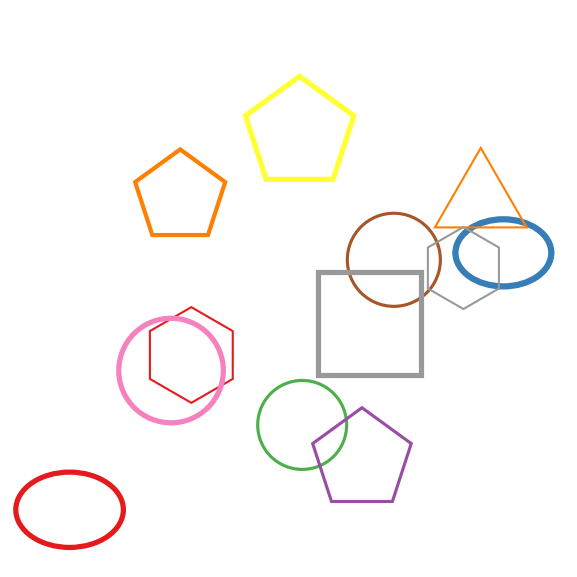[{"shape": "hexagon", "thickness": 1, "radius": 0.41, "center": [0.331, 0.384]}, {"shape": "oval", "thickness": 2.5, "radius": 0.47, "center": [0.12, 0.116]}, {"shape": "oval", "thickness": 3, "radius": 0.41, "center": [0.872, 0.561]}, {"shape": "circle", "thickness": 1.5, "radius": 0.39, "center": [0.523, 0.263]}, {"shape": "pentagon", "thickness": 1.5, "radius": 0.45, "center": [0.627, 0.203]}, {"shape": "triangle", "thickness": 1, "radius": 0.46, "center": [0.832, 0.651]}, {"shape": "pentagon", "thickness": 2, "radius": 0.41, "center": [0.312, 0.658]}, {"shape": "pentagon", "thickness": 2.5, "radius": 0.49, "center": [0.519, 0.768]}, {"shape": "circle", "thickness": 1.5, "radius": 0.4, "center": [0.682, 0.549]}, {"shape": "circle", "thickness": 2.5, "radius": 0.45, "center": [0.296, 0.358]}, {"shape": "square", "thickness": 2.5, "radius": 0.45, "center": [0.64, 0.439]}, {"shape": "hexagon", "thickness": 1, "radius": 0.36, "center": [0.802, 0.535]}]